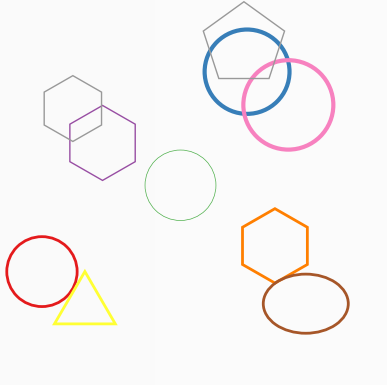[{"shape": "circle", "thickness": 2, "radius": 0.45, "center": [0.108, 0.295]}, {"shape": "circle", "thickness": 3, "radius": 0.55, "center": [0.638, 0.814]}, {"shape": "circle", "thickness": 0.5, "radius": 0.46, "center": [0.466, 0.519]}, {"shape": "hexagon", "thickness": 1, "radius": 0.49, "center": [0.265, 0.629]}, {"shape": "hexagon", "thickness": 2, "radius": 0.48, "center": [0.709, 0.361]}, {"shape": "triangle", "thickness": 2, "radius": 0.45, "center": [0.219, 0.204]}, {"shape": "oval", "thickness": 2, "radius": 0.55, "center": [0.789, 0.211]}, {"shape": "circle", "thickness": 3, "radius": 0.58, "center": [0.744, 0.728]}, {"shape": "hexagon", "thickness": 1, "radius": 0.43, "center": [0.188, 0.718]}, {"shape": "pentagon", "thickness": 1, "radius": 0.55, "center": [0.629, 0.885]}]